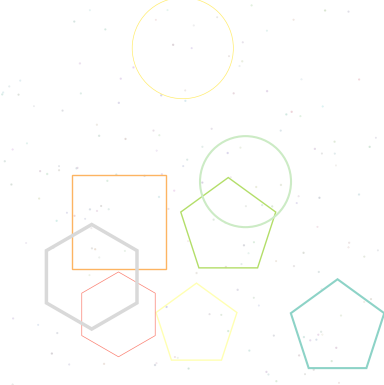[{"shape": "pentagon", "thickness": 1.5, "radius": 0.64, "center": [0.877, 0.147]}, {"shape": "pentagon", "thickness": 1, "radius": 0.55, "center": [0.51, 0.154]}, {"shape": "hexagon", "thickness": 0.5, "radius": 0.55, "center": [0.308, 0.183]}, {"shape": "square", "thickness": 1, "radius": 0.61, "center": [0.308, 0.423]}, {"shape": "pentagon", "thickness": 1, "radius": 0.65, "center": [0.593, 0.409]}, {"shape": "hexagon", "thickness": 2.5, "radius": 0.68, "center": [0.238, 0.281]}, {"shape": "circle", "thickness": 1.5, "radius": 0.59, "center": [0.638, 0.528]}, {"shape": "circle", "thickness": 0.5, "radius": 0.66, "center": [0.475, 0.875]}]